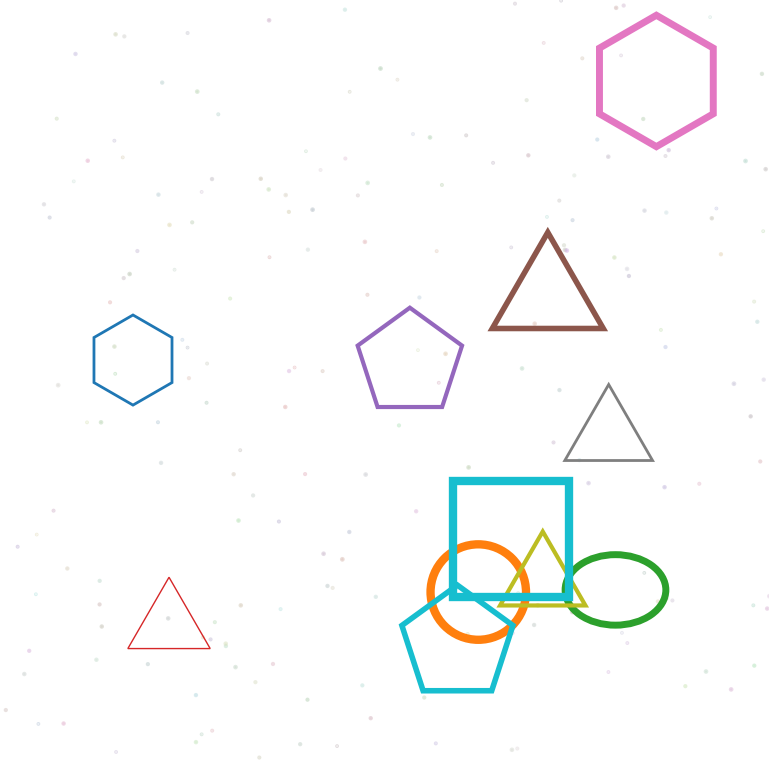[{"shape": "hexagon", "thickness": 1, "radius": 0.29, "center": [0.173, 0.532]}, {"shape": "circle", "thickness": 3, "radius": 0.31, "center": [0.621, 0.231]}, {"shape": "oval", "thickness": 2.5, "radius": 0.33, "center": [0.799, 0.234]}, {"shape": "triangle", "thickness": 0.5, "radius": 0.31, "center": [0.22, 0.189]}, {"shape": "pentagon", "thickness": 1.5, "radius": 0.36, "center": [0.532, 0.529]}, {"shape": "triangle", "thickness": 2, "radius": 0.42, "center": [0.711, 0.615]}, {"shape": "hexagon", "thickness": 2.5, "radius": 0.43, "center": [0.852, 0.895]}, {"shape": "triangle", "thickness": 1, "radius": 0.33, "center": [0.791, 0.435]}, {"shape": "triangle", "thickness": 1.5, "radius": 0.32, "center": [0.705, 0.246]}, {"shape": "pentagon", "thickness": 2, "radius": 0.38, "center": [0.594, 0.164]}, {"shape": "square", "thickness": 3, "radius": 0.38, "center": [0.664, 0.3]}]